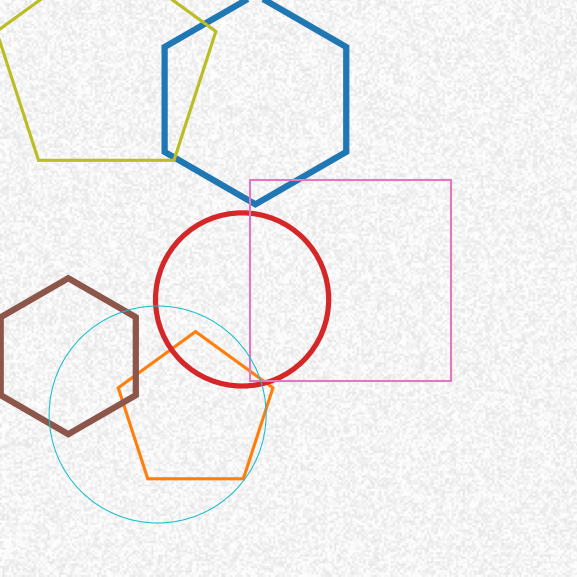[{"shape": "hexagon", "thickness": 3, "radius": 0.91, "center": [0.442, 0.827]}, {"shape": "pentagon", "thickness": 1.5, "radius": 0.7, "center": [0.339, 0.284]}, {"shape": "circle", "thickness": 2.5, "radius": 0.75, "center": [0.419, 0.481]}, {"shape": "hexagon", "thickness": 3, "radius": 0.68, "center": [0.118, 0.382]}, {"shape": "square", "thickness": 1, "radius": 0.87, "center": [0.607, 0.514]}, {"shape": "pentagon", "thickness": 1.5, "radius": 1.0, "center": [0.184, 0.883]}, {"shape": "circle", "thickness": 0.5, "radius": 0.94, "center": [0.273, 0.281]}]